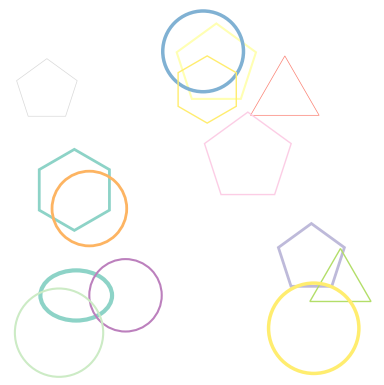[{"shape": "oval", "thickness": 3, "radius": 0.47, "center": [0.198, 0.233]}, {"shape": "hexagon", "thickness": 2, "radius": 0.53, "center": [0.193, 0.507]}, {"shape": "pentagon", "thickness": 1.5, "radius": 0.54, "center": [0.562, 0.831]}, {"shape": "pentagon", "thickness": 2, "radius": 0.45, "center": [0.809, 0.329]}, {"shape": "triangle", "thickness": 0.5, "radius": 0.51, "center": [0.74, 0.752]}, {"shape": "circle", "thickness": 2.5, "radius": 0.52, "center": [0.528, 0.867]}, {"shape": "circle", "thickness": 2, "radius": 0.48, "center": [0.232, 0.458]}, {"shape": "triangle", "thickness": 1, "radius": 0.46, "center": [0.884, 0.263]}, {"shape": "pentagon", "thickness": 1, "radius": 0.59, "center": [0.644, 0.59]}, {"shape": "pentagon", "thickness": 0.5, "radius": 0.41, "center": [0.122, 0.765]}, {"shape": "circle", "thickness": 1.5, "radius": 0.47, "center": [0.326, 0.233]}, {"shape": "circle", "thickness": 1.5, "radius": 0.57, "center": [0.153, 0.136]}, {"shape": "circle", "thickness": 2.5, "radius": 0.59, "center": [0.815, 0.147]}, {"shape": "hexagon", "thickness": 1, "radius": 0.44, "center": [0.538, 0.768]}]